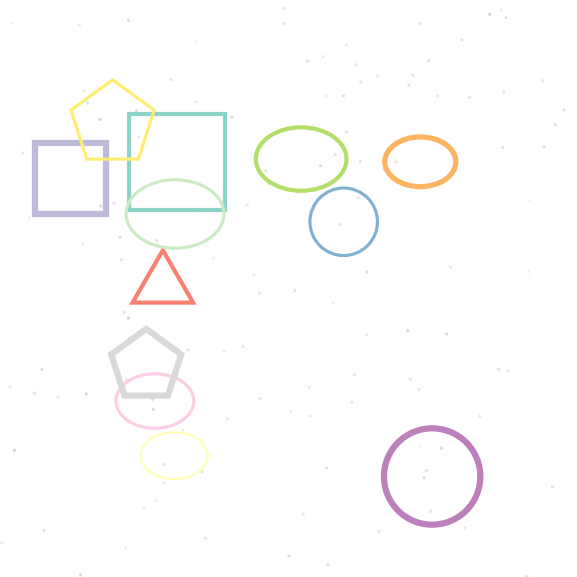[{"shape": "square", "thickness": 2, "radius": 0.41, "center": [0.307, 0.718]}, {"shape": "oval", "thickness": 1, "radius": 0.29, "center": [0.302, 0.21]}, {"shape": "square", "thickness": 3, "radius": 0.31, "center": [0.122, 0.69]}, {"shape": "triangle", "thickness": 2, "radius": 0.3, "center": [0.282, 0.505]}, {"shape": "circle", "thickness": 1.5, "radius": 0.29, "center": [0.595, 0.615]}, {"shape": "oval", "thickness": 2.5, "radius": 0.31, "center": [0.728, 0.719]}, {"shape": "oval", "thickness": 2, "radius": 0.39, "center": [0.521, 0.724]}, {"shape": "oval", "thickness": 1.5, "radius": 0.34, "center": [0.268, 0.305]}, {"shape": "pentagon", "thickness": 3, "radius": 0.32, "center": [0.253, 0.366]}, {"shape": "circle", "thickness": 3, "radius": 0.42, "center": [0.748, 0.174]}, {"shape": "oval", "thickness": 1.5, "radius": 0.42, "center": [0.303, 0.629]}, {"shape": "pentagon", "thickness": 1.5, "radius": 0.38, "center": [0.195, 0.785]}]